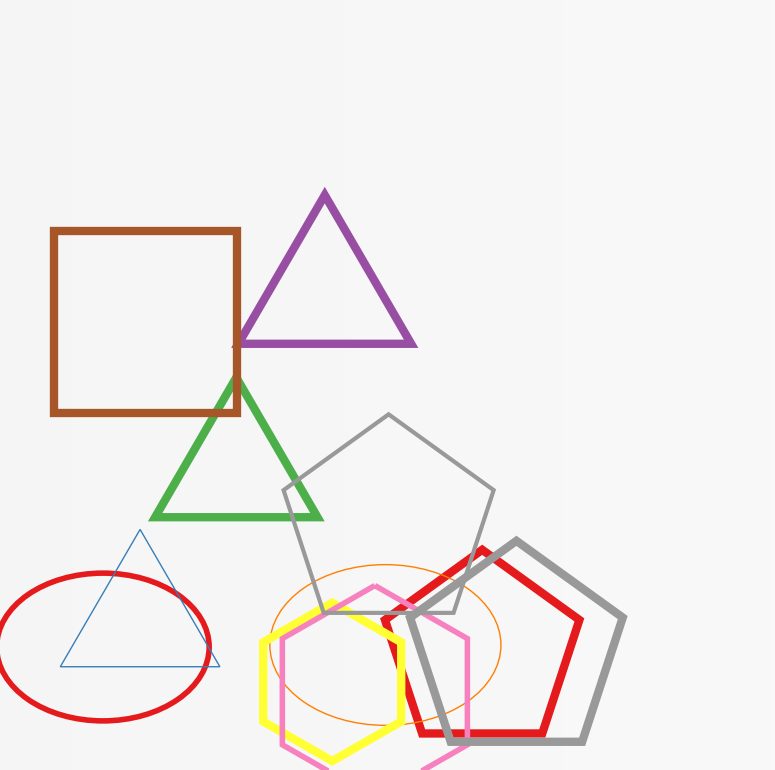[{"shape": "pentagon", "thickness": 3, "radius": 0.66, "center": [0.622, 0.154]}, {"shape": "oval", "thickness": 2, "radius": 0.69, "center": [0.133, 0.16]}, {"shape": "triangle", "thickness": 0.5, "radius": 0.59, "center": [0.181, 0.194]}, {"shape": "triangle", "thickness": 3, "radius": 0.6, "center": [0.305, 0.389]}, {"shape": "triangle", "thickness": 3, "radius": 0.64, "center": [0.419, 0.618]}, {"shape": "oval", "thickness": 0.5, "radius": 0.75, "center": [0.497, 0.162]}, {"shape": "hexagon", "thickness": 3, "radius": 0.51, "center": [0.429, 0.114]}, {"shape": "square", "thickness": 3, "radius": 0.59, "center": [0.188, 0.582]}, {"shape": "hexagon", "thickness": 2, "radius": 0.69, "center": [0.484, 0.102]}, {"shape": "pentagon", "thickness": 3, "radius": 0.72, "center": [0.666, 0.153]}, {"shape": "pentagon", "thickness": 1.5, "radius": 0.71, "center": [0.501, 0.319]}]